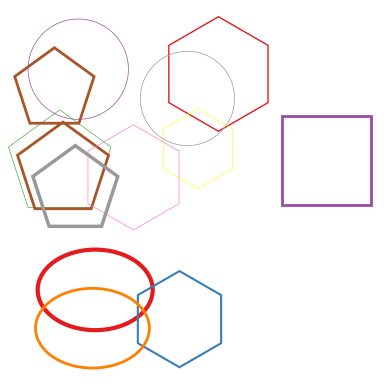[{"shape": "oval", "thickness": 3, "radius": 0.75, "center": [0.247, 0.247]}, {"shape": "hexagon", "thickness": 1, "radius": 0.74, "center": [0.567, 0.808]}, {"shape": "hexagon", "thickness": 1.5, "radius": 0.62, "center": [0.466, 0.171]}, {"shape": "pentagon", "thickness": 0.5, "radius": 0.7, "center": [0.155, 0.575]}, {"shape": "square", "thickness": 2, "radius": 0.58, "center": [0.848, 0.583]}, {"shape": "circle", "thickness": 0.5, "radius": 0.65, "center": [0.203, 0.82]}, {"shape": "oval", "thickness": 2, "radius": 0.74, "center": [0.24, 0.148]}, {"shape": "hexagon", "thickness": 0.5, "radius": 0.52, "center": [0.514, 0.613]}, {"shape": "pentagon", "thickness": 2, "radius": 0.62, "center": [0.164, 0.558]}, {"shape": "pentagon", "thickness": 2, "radius": 0.54, "center": [0.141, 0.768]}, {"shape": "hexagon", "thickness": 0.5, "radius": 0.68, "center": [0.347, 0.539]}, {"shape": "circle", "thickness": 0.5, "radius": 0.61, "center": [0.487, 0.744]}, {"shape": "pentagon", "thickness": 2.5, "radius": 0.58, "center": [0.196, 0.506]}]